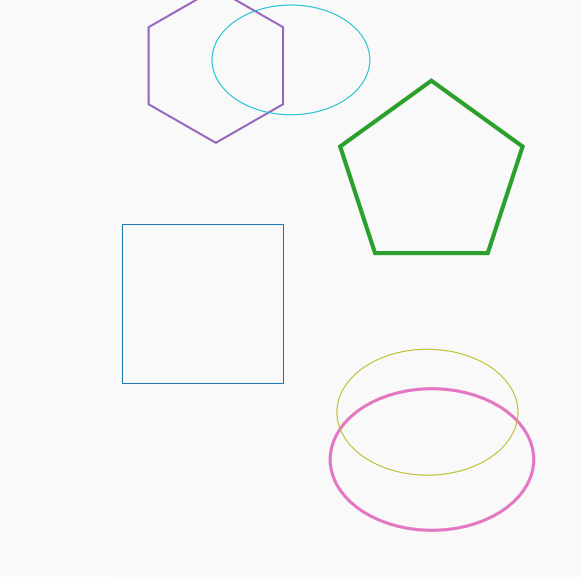[{"shape": "square", "thickness": 0.5, "radius": 0.69, "center": [0.348, 0.474]}, {"shape": "pentagon", "thickness": 2, "radius": 0.83, "center": [0.742, 0.694]}, {"shape": "hexagon", "thickness": 1, "radius": 0.67, "center": [0.371, 0.885]}, {"shape": "oval", "thickness": 1.5, "radius": 0.88, "center": [0.743, 0.203]}, {"shape": "oval", "thickness": 0.5, "radius": 0.78, "center": [0.735, 0.285]}, {"shape": "oval", "thickness": 0.5, "radius": 0.68, "center": [0.501, 0.895]}]